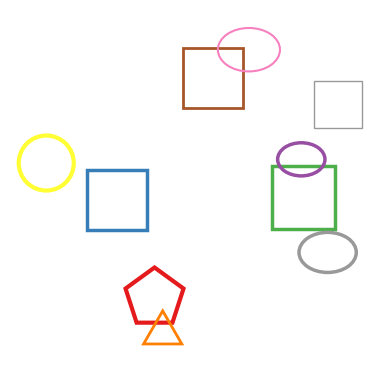[{"shape": "pentagon", "thickness": 3, "radius": 0.4, "center": [0.401, 0.226]}, {"shape": "square", "thickness": 2.5, "radius": 0.39, "center": [0.303, 0.48]}, {"shape": "square", "thickness": 2.5, "radius": 0.41, "center": [0.788, 0.487]}, {"shape": "oval", "thickness": 2.5, "radius": 0.31, "center": [0.783, 0.586]}, {"shape": "triangle", "thickness": 2, "radius": 0.29, "center": [0.423, 0.135]}, {"shape": "circle", "thickness": 3, "radius": 0.36, "center": [0.12, 0.577]}, {"shape": "square", "thickness": 2, "radius": 0.39, "center": [0.554, 0.798]}, {"shape": "oval", "thickness": 1.5, "radius": 0.4, "center": [0.647, 0.871]}, {"shape": "oval", "thickness": 2.5, "radius": 0.37, "center": [0.851, 0.344]}, {"shape": "square", "thickness": 1, "radius": 0.31, "center": [0.878, 0.728]}]